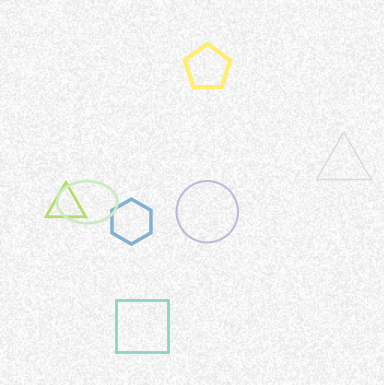[{"shape": "square", "thickness": 2, "radius": 0.34, "center": [0.368, 0.153]}, {"shape": "circle", "thickness": 1.5, "radius": 0.4, "center": [0.538, 0.45]}, {"shape": "hexagon", "thickness": 2.5, "radius": 0.29, "center": [0.341, 0.424]}, {"shape": "triangle", "thickness": 2, "radius": 0.3, "center": [0.171, 0.467]}, {"shape": "triangle", "thickness": 1, "radius": 0.41, "center": [0.893, 0.575]}, {"shape": "oval", "thickness": 2, "radius": 0.39, "center": [0.227, 0.475]}, {"shape": "pentagon", "thickness": 3, "radius": 0.31, "center": [0.539, 0.824]}]